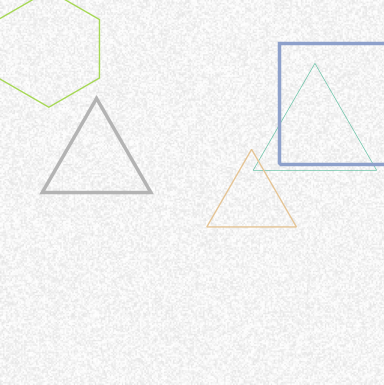[{"shape": "triangle", "thickness": 0.5, "radius": 0.93, "center": [0.818, 0.65]}, {"shape": "square", "thickness": 2.5, "radius": 0.78, "center": [0.881, 0.732]}, {"shape": "hexagon", "thickness": 1, "radius": 0.76, "center": [0.127, 0.873]}, {"shape": "triangle", "thickness": 1, "radius": 0.67, "center": [0.654, 0.478]}, {"shape": "triangle", "thickness": 2.5, "radius": 0.81, "center": [0.251, 0.581]}]